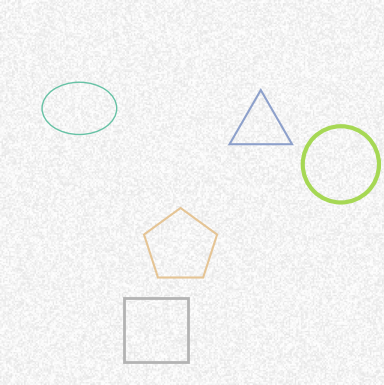[{"shape": "oval", "thickness": 1, "radius": 0.48, "center": [0.206, 0.719]}, {"shape": "triangle", "thickness": 1.5, "radius": 0.47, "center": [0.677, 0.672]}, {"shape": "circle", "thickness": 3, "radius": 0.5, "center": [0.885, 0.573]}, {"shape": "pentagon", "thickness": 1.5, "radius": 0.5, "center": [0.469, 0.36]}, {"shape": "square", "thickness": 2, "radius": 0.42, "center": [0.406, 0.143]}]